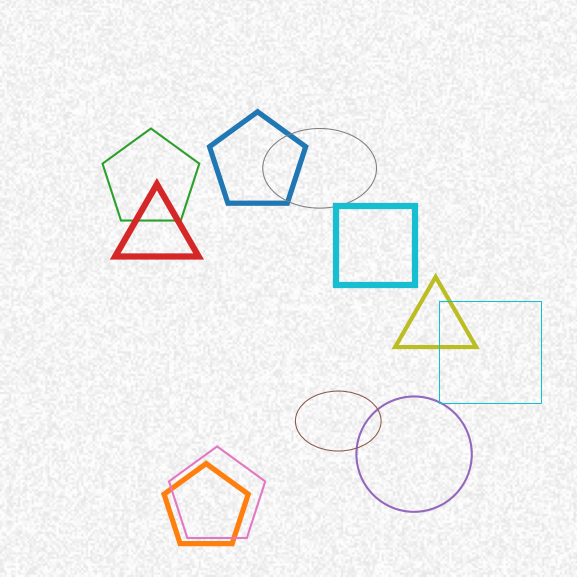[{"shape": "pentagon", "thickness": 2.5, "radius": 0.44, "center": [0.446, 0.718]}, {"shape": "pentagon", "thickness": 2.5, "radius": 0.38, "center": [0.357, 0.12]}, {"shape": "pentagon", "thickness": 1, "radius": 0.44, "center": [0.261, 0.689]}, {"shape": "triangle", "thickness": 3, "radius": 0.42, "center": [0.272, 0.597]}, {"shape": "circle", "thickness": 1, "radius": 0.5, "center": [0.717, 0.213]}, {"shape": "oval", "thickness": 0.5, "radius": 0.37, "center": [0.586, 0.27]}, {"shape": "pentagon", "thickness": 1, "radius": 0.44, "center": [0.376, 0.138]}, {"shape": "oval", "thickness": 0.5, "radius": 0.49, "center": [0.554, 0.708]}, {"shape": "triangle", "thickness": 2, "radius": 0.41, "center": [0.754, 0.439]}, {"shape": "square", "thickness": 3, "radius": 0.34, "center": [0.65, 0.574]}, {"shape": "square", "thickness": 0.5, "radius": 0.44, "center": [0.849, 0.389]}]